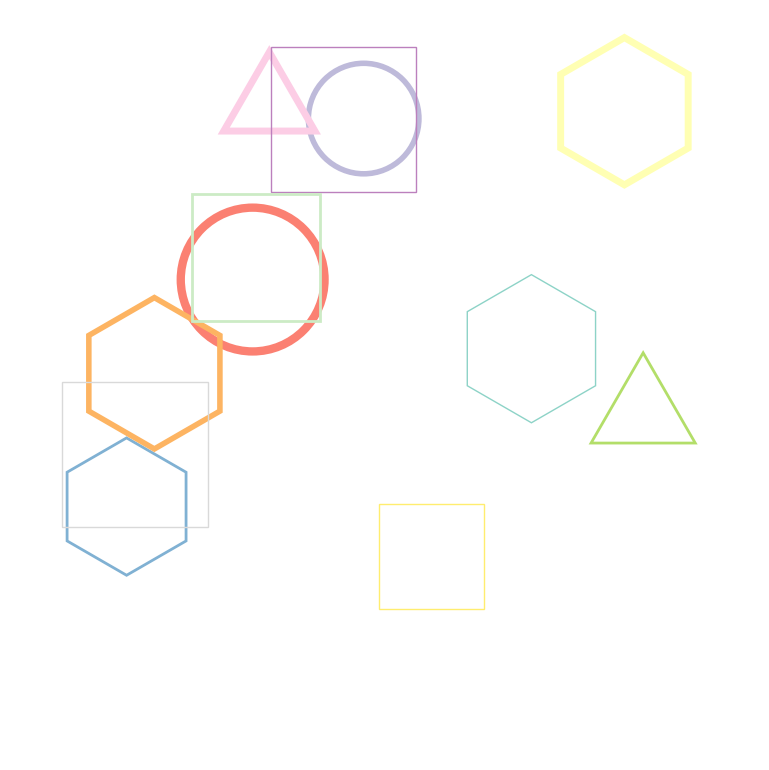[{"shape": "hexagon", "thickness": 0.5, "radius": 0.48, "center": [0.69, 0.547]}, {"shape": "hexagon", "thickness": 2.5, "radius": 0.48, "center": [0.811, 0.856]}, {"shape": "circle", "thickness": 2, "radius": 0.36, "center": [0.472, 0.846]}, {"shape": "circle", "thickness": 3, "radius": 0.47, "center": [0.328, 0.637]}, {"shape": "hexagon", "thickness": 1, "radius": 0.45, "center": [0.164, 0.342]}, {"shape": "hexagon", "thickness": 2, "radius": 0.49, "center": [0.2, 0.515]}, {"shape": "triangle", "thickness": 1, "radius": 0.39, "center": [0.835, 0.464]}, {"shape": "triangle", "thickness": 2.5, "radius": 0.34, "center": [0.35, 0.864]}, {"shape": "square", "thickness": 0.5, "radius": 0.47, "center": [0.176, 0.41]}, {"shape": "square", "thickness": 0.5, "radius": 0.47, "center": [0.446, 0.844]}, {"shape": "square", "thickness": 1, "radius": 0.41, "center": [0.332, 0.665]}, {"shape": "square", "thickness": 0.5, "radius": 0.34, "center": [0.561, 0.278]}]